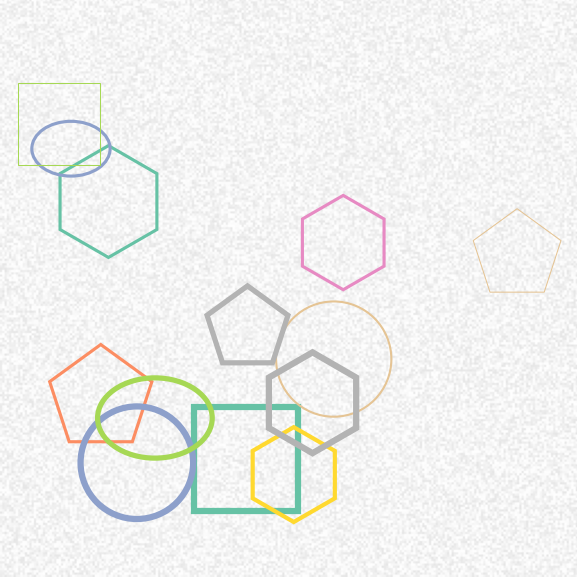[{"shape": "hexagon", "thickness": 1.5, "radius": 0.48, "center": [0.188, 0.65]}, {"shape": "square", "thickness": 3, "radius": 0.45, "center": [0.426, 0.204]}, {"shape": "pentagon", "thickness": 1.5, "radius": 0.47, "center": [0.174, 0.309]}, {"shape": "circle", "thickness": 3, "radius": 0.49, "center": [0.237, 0.198]}, {"shape": "oval", "thickness": 1.5, "radius": 0.34, "center": [0.123, 0.742]}, {"shape": "hexagon", "thickness": 1.5, "radius": 0.41, "center": [0.594, 0.579]}, {"shape": "oval", "thickness": 2.5, "radius": 0.5, "center": [0.268, 0.275]}, {"shape": "square", "thickness": 0.5, "radius": 0.35, "center": [0.102, 0.785]}, {"shape": "hexagon", "thickness": 2, "radius": 0.41, "center": [0.509, 0.177]}, {"shape": "pentagon", "thickness": 0.5, "radius": 0.4, "center": [0.895, 0.558]}, {"shape": "circle", "thickness": 1, "radius": 0.5, "center": [0.578, 0.377]}, {"shape": "hexagon", "thickness": 3, "radius": 0.44, "center": [0.541, 0.302]}, {"shape": "pentagon", "thickness": 2.5, "radius": 0.37, "center": [0.429, 0.43]}]